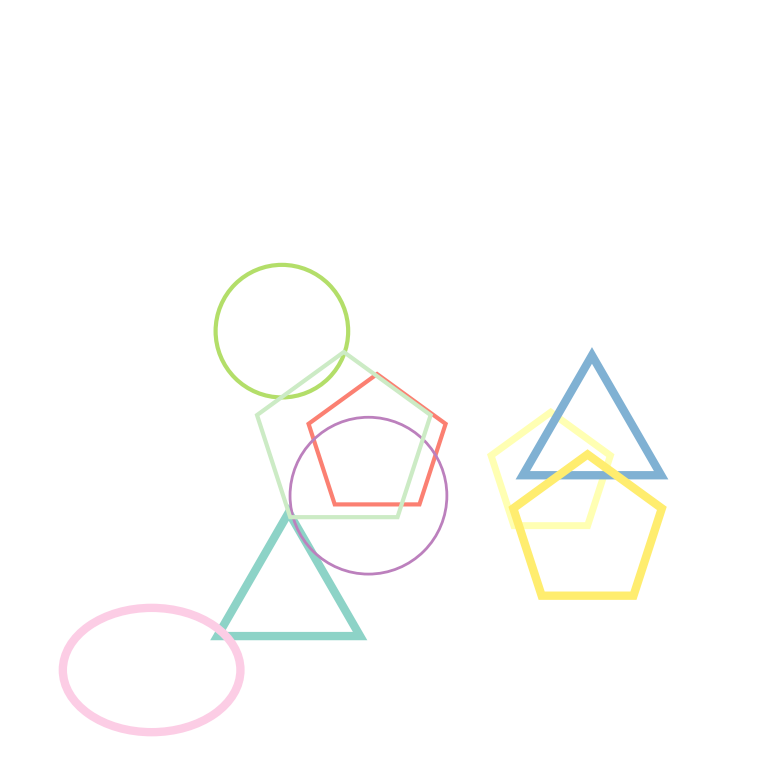[{"shape": "triangle", "thickness": 3, "radius": 0.53, "center": [0.375, 0.227]}, {"shape": "pentagon", "thickness": 2.5, "radius": 0.41, "center": [0.715, 0.383]}, {"shape": "pentagon", "thickness": 1.5, "radius": 0.47, "center": [0.49, 0.421]}, {"shape": "triangle", "thickness": 3, "radius": 0.52, "center": [0.769, 0.435]}, {"shape": "circle", "thickness": 1.5, "radius": 0.43, "center": [0.366, 0.57]}, {"shape": "oval", "thickness": 3, "radius": 0.58, "center": [0.197, 0.13]}, {"shape": "circle", "thickness": 1, "radius": 0.51, "center": [0.479, 0.356]}, {"shape": "pentagon", "thickness": 1.5, "radius": 0.59, "center": [0.447, 0.424]}, {"shape": "pentagon", "thickness": 3, "radius": 0.51, "center": [0.763, 0.308]}]